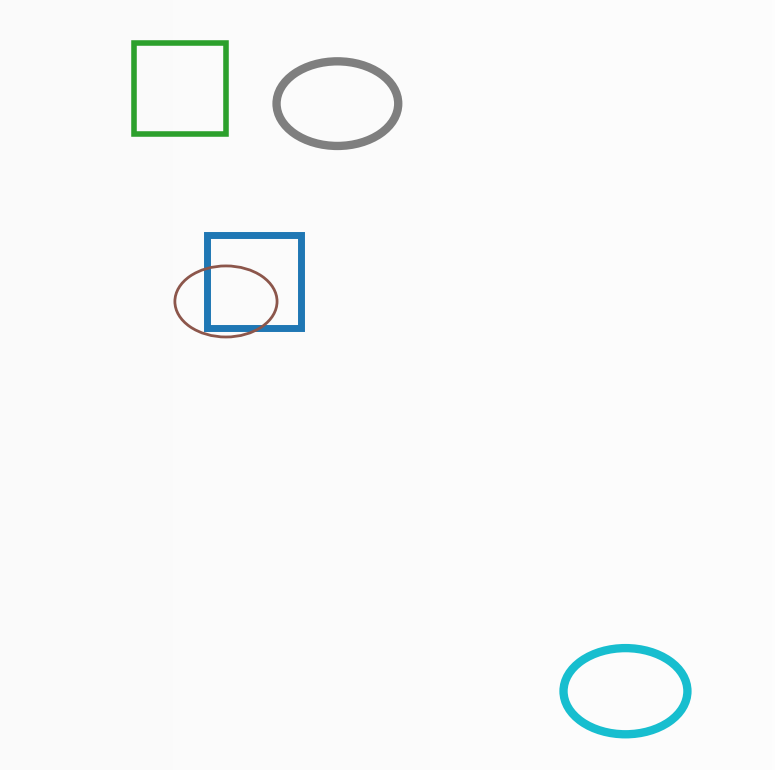[{"shape": "square", "thickness": 2.5, "radius": 0.3, "center": [0.328, 0.635]}, {"shape": "square", "thickness": 2, "radius": 0.29, "center": [0.232, 0.885]}, {"shape": "oval", "thickness": 1, "radius": 0.33, "center": [0.292, 0.608]}, {"shape": "oval", "thickness": 3, "radius": 0.39, "center": [0.435, 0.865]}, {"shape": "oval", "thickness": 3, "radius": 0.4, "center": [0.807, 0.102]}]